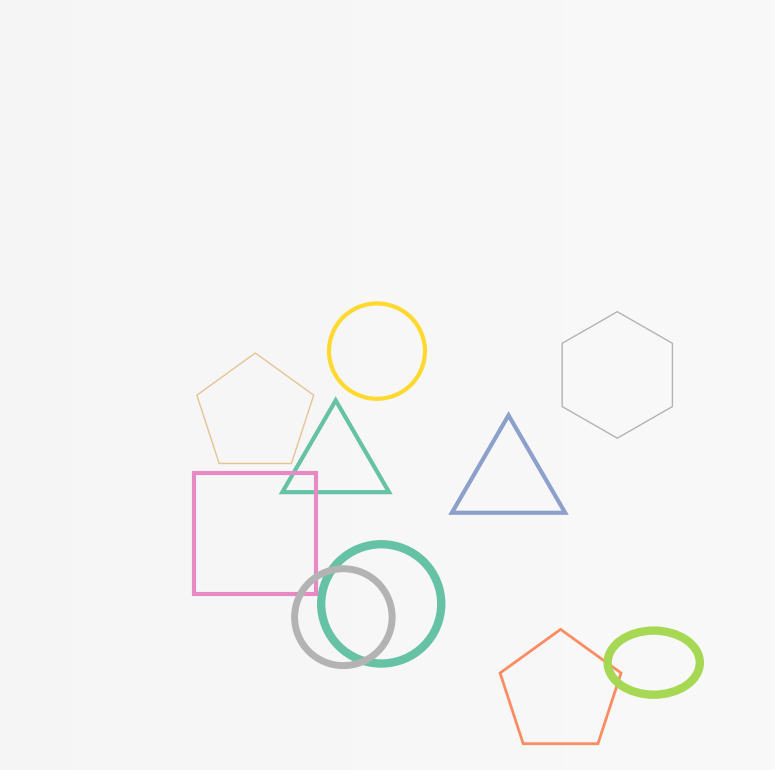[{"shape": "triangle", "thickness": 1.5, "radius": 0.4, "center": [0.433, 0.401]}, {"shape": "circle", "thickness": 3, "radius": 0.39, "center": [0.492, 0.216]}, {"shape": "pentagon", "thickness": 1, "radius": 0.41, "center": [0.723, 0.101]}, {"shape": "triangle", "thickness": 1.5, "radius": 0.42, "center": [0.656, 0.376]}, {"shape": "square", "thickness": 1.5, "radius": 0.39, "center": [0.329, 0.307]}, {"shape": "oval", "thickness": 3, "radius": 0.3, "center": [0.844, 0.139]}, {"shape": "circle", "thickness": 1.5, "radius": 0.31, "center": [0.486, 0.544]}, {"shape": "pentagon", "thickness": 0.5, "radius": 0.4, "center": [0.329, 0.462]}, {"shape": "hexagon", "thickness": 0.5, "radius": 0.41, "center": [0.797, 0.513]}, {"shape": "circle", "thickness": 2.5, "radius": 0.31, "center": [0.443, 0.198]}]